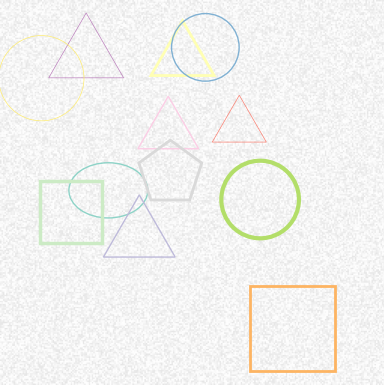[{"shape": "oval", "thickness": 1, "radius": 0.51, "center": [0.281, 0.506]}, {"shape": "triangle", "thickness": 2, "radius": 0.47, "center": [0.474, 0.851]}, {"shape": "triangle", "thickness": 1, "radius": 0.54, "center": [0.362, 0.386]}, {"shape": "triangle", "thickness": 0.5, "radius": 0.41, "center": [0.622, 0.672]}, {"shape": "circle", "thickness": 1, "radius": 0.44, "center": [0.533, 0.877]}, {"shape": "square", "thickness": 2, "radius": 0.55, "center": [0.76, 0.147]}, {"shape": "circle", "thickness": 3, "radius": 0.5, "center": [0.676, 0.482]}, {"shape": "triangle", "thickness": 1, "radius": 0.45, "center": [0.437, 0.659]}, {"shape": "pentagon", "thickness": 2, "radius": 0.43, "center": [0.442, 0.55]}, {"shape": "triangle", "thickness": 0.5, "radius": 0.56, "center": [0.224, 0.854]}, {"shape": "square", "thickness": 2.5, "radius": 0.4, "center": [0.185, 0.45]}, {"shape": "circle", "thickness": 0.5, "radius": 0.55, "center": [0.107, 0.797]}]